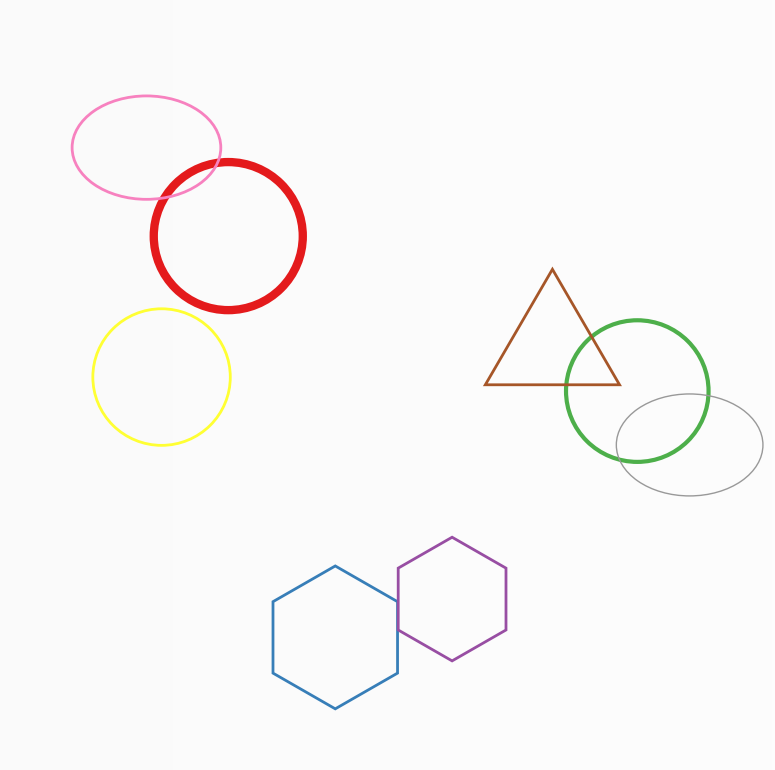[{"shape": "circle", "thickness": 3, "radius": 0.48, "center": [0.295, 0.693]}, {"shape": "hexagon", "thickness": 1, "radius": 0.46, "center": [0.433, 0.172]}, {"shape": "circle", "thickness": 1.5, "radius": 0.46, "center": [0.822, 0.492]}, {"shape": "hexagon", "thickness": 1, "radius": 0.4, "center": [0.583, 0.222]}, {"shape": "circle", "thickness": 1, "radius": 0.44, "center": [0.208, 0.51]}, {"shape": "triangle", "thickness": 1, "radius": 0.5, "center": [0.713, 0.55]}, {"shape": "oval", "thickness": 1, "radius": 0.48, "center": [0.189, 0.808]}, {"shape": "oval", "thickness": 0.5, "radius": 0.47, "center": [0.89, 0.422]}]